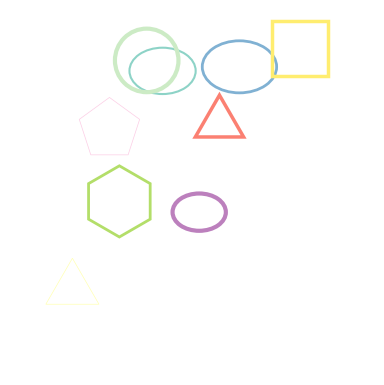[{"shape": "oval", "thickness": 1.5, "radius": 0.43, "center": [0.422, 0.816]}, {"shape": "triangle", "thickness": 0.5, "radius": 0.4, "center": [0.188, 0.25]}, {"shape": "triangle", "thickness": 2.5, "radius": 0.36, "center": [0.57, 0.68]}, {"shape": "oval", "thickness": 2, "radius": 0.48, "center": [0.622, 0.826]}, {"shape": "hexagon", "thickness": 2, "radius": 0.46, "center": [0.31, 0.477]}, {"shape": "pentagon", "thickness": 0.5, "radius": 0.41, "center": [0.284, 0.664]}, {"shape": "oval", "thickness": 3, "radius": 0.35, "center": [0.517, 0.449]}, {"shape": "circle", "thickness": 3, "radius": 0.41, "center": [0.381, 0.843]}, {"shape": "square", "thickness": 2.5, "radius": 0.36, "center": [0.779, 0.874]}]